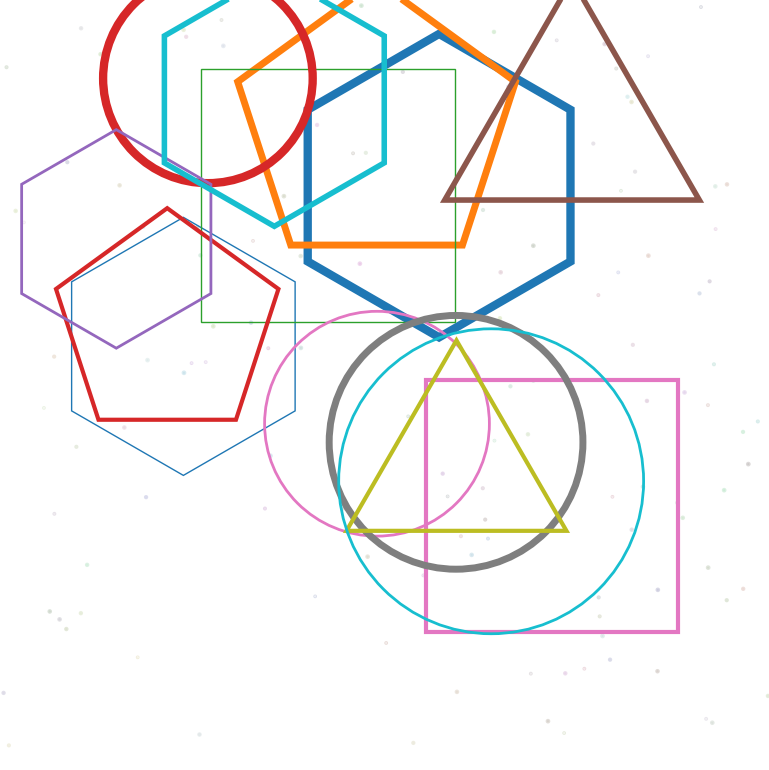[{"shape": "hexagon", "thickness": 3, "radius": 0.99, "center": [0.57, 0.759]}, {"shape": "hexagon", "thickness": 0.5, "radius": 0.84, "center": [0.238, 0.55]}, {"shape": "pentagon", "thickness": 2.5, "radius": 0.95, "center": [0.489, 0.835]}, {"shape": "square", "thickness": 0.5, "radius": 0.82, "center": [0.426, 0.746]}, {"shape": "circle", "thickness": 3, "radius": 0.68, "center": [0.27, 0.898]}, {"shape": "pentagon", "thickness": 1.5, "radius": 0.76, "center": [0.217, 0.578]}, {"shape": "hexagon", "thickness": 1, "radius": 0.71, "center": [0.151, 0.69]}, {"shape": "triangle", "thickness": 2, "radius": 0.95, "center": [0.743, 0.836]}, {"shape": "circle", "thickness": 1, "radius": 0.73, "center": [0.49, 0.45]}, {"shape": "square", "thickness": 1.5, "radius": 0.82, "center": [0.718, 0.343]}, {"shape": "circle", "thickness": 2.5, "radius": 0.82, "center": [0.592, 0.426]}, {"shape": "triangle", "thickness": 1.5, "radius": 0.82, "center": [0.593, 0.393]}, {"shape": "hexagon", "thickness": 2, "radius": 0.82, "center": [0.356, 0.871]}, {"shape": "circle", "thickness": 1, "radius": 0.99, "center": [0.638, 0.375]}]